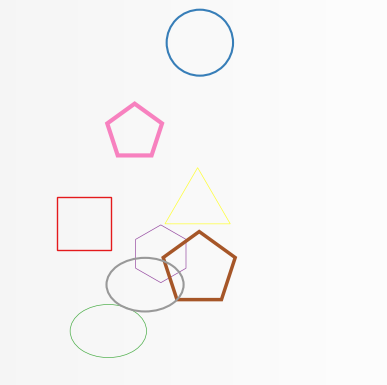[{"shape": "square", "thickness": 1, "radius": 0.35, "center": [0.217, 0.419]}, {"shape": "circle", "thickness": 1.5, "radius": 0.43, "center": [0.516, 0.889]}, {"shape": "oval", "thickness": 0.5, "radius": 0.49, "center": [0.28, 0.14]}, {"shape": "hexagon", "thickness": 0.5, "radius": 0.38, "center": [0.415, 0.341]}, {"shape": "triangle", "thickness": 0.5, "radius": 0.49, "center": [0.51, 0.467]}, {"shape": "pentagon", "thickness": 2.5, "radius": 0.49, "center": [0.514, 0.301]}, {"shape": "pentagon", "thickness": 3, "radius": 0.37, "center": [0.347, 0.656]}, {"shape": "oval", "thickness": 1.5, "radius": 0.5, "center": [0.374, 0.261]}]